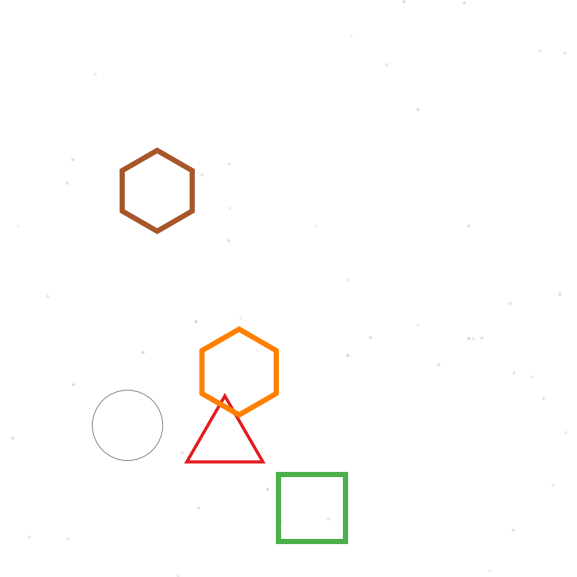[{"shape": "triangle", "thickness": 1.5, "radius": 0.38, "center": [0.389, 0.237]}, {"shape": "square", "thickness": 2.5, "radius": 0.29, "center": [0.54, 0.12]}, {"shape": "hexagon", "thickness": 2.5, "radius": 0.37, "center": [0.414, 0.355]}, {"shape": "hexagon", "thickness": 2.5, "radius": 0.35, "center": [0.272, 0.669]}, {"shape": "circle", "thickness": 0.5, "radius": 0.3, "center": [0.221, 0.263]}]